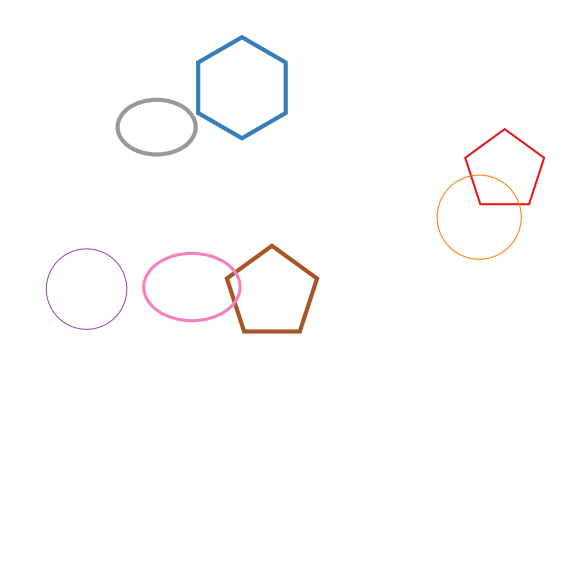[{"shape": "pentagon", "thickness": 1, "radius": 0.36, "center": [0.874, 0.704]}, {"shape": "hexagon", "thickness": 2, "radius": 0.44, "center": [0.419, 0.847]}, {"shape": "circle", "thickness": 0.5, "radius": 0.35, "center": [0.15, 0.499]}, {"shape": "circle", "thickness": 0.5, "radius": 0.36, "center": [0.83, 0.623]}, {"shape": "pentagon", "thickness": 2, "radius": 0.41, "center": [0.471, 0.492]}, {"shape": "oval", "thickness": 1.5, "radius": 0.42, "center": [0.332, 0.502]}, {"shape": "oval", "thickness": 2, "radius": 0.34, "center": [0.271, 0.779]}]